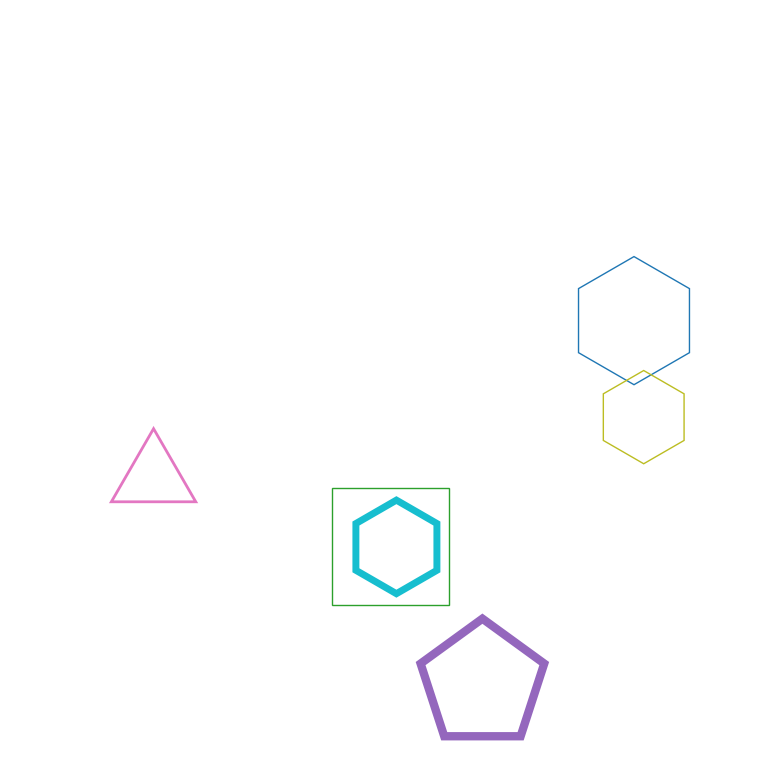[{"shape": "hexagon", "thickness": 0.5, "radius": 0.42, "center": [0.823, 0.584]}, {"shape": "square", "thickness": 0.5, "radius": 0.38, "center": [0.507, 0.29]}, {"shape": "pentagon", "thickness": 3, "radius": 0.42, "center": [0.627, 0.112]}, {"shape": "triangle", "thickness": 1, "radius": 0.32, "center": [0.199, 0.38]}, {"shape": "hexagon", "thickness": 0.5, "radius": 0.3, "center": [0.836, 0.458]}, {"shape": "hexagon", "thickness": 2.5, "radius": 0.3, "center": [0.515, 0.29]}]